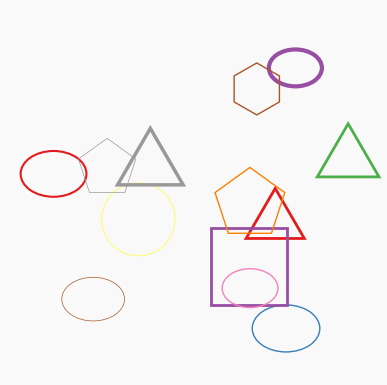[{"shape": "oval", "thickness": 1.5, "radius": 0.42, "center": [0.138, 0.548]}, {"shape": "triangle", "thickness": 2, "radius": 0.43, "center": [0.71, 0.424]}, {"shape": "oval", "thickness": 1, "radius": 0.44, "center": [0.738, 0.147]}, {"shape": "triangle", "thickness": 2, "radius": 0.46, "center": [0.898, 0.587]}, {"shape": "square", "thickness": 2, "radius": 0.49, "center": [0.643, 0.308]}, {"shape": "oval", "thickness": 3, "radius": 0.34, "center": [0.762, 0.824]}, {"shape": "pentagon", "thickness": 1, "radius": 0.47, "center": [0.645, 0.471]}, {"shape": "circle", "thickness": 0.5, "radius": 0.47, "center": [0.357, 0.43]}, {"shape": "hexagon", "thickness": 1, "radius": 0.34, "center": [0.663, 0.769]}, {"shape": "oval", "thickness": 0.5, "radius": 0.4, "center": [0.24, 0.223]}, {"shape": "oval", "thickness": 1, "radius": 0.36, "center": [0.645, 0.252]}, {"shape": "pentagon", "thickness": 0.5, "radius": 0.39, "center": [0.277, 0.563]}, {"shape": "triangle", "thickness": 2.5, "radius": 0.49, "center": [0.388, 0.569]}]